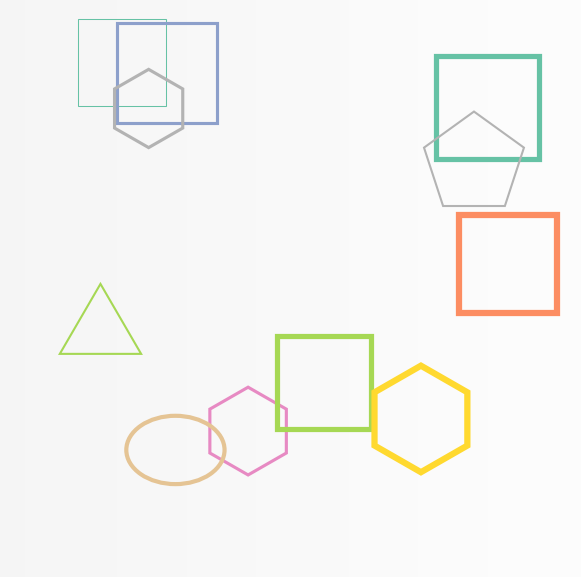[{"shape": "square", "thickness": 2.5, "radius": 0.44, "center": [0.839, 0.814]}, {"shape": "square", "thickness": 0.5, "radius": 0.38, "center": [0.21, 0.891]}, {"shape": "square", "thickness": 3, "radius": 0.42, "center": [0.874, 0.542]}, {"shape": "square", "thickness": 1.5, "radius": 0.43, "center": [0.287, 0.873]}, {"shape": "hexagon", "thickness": 1.5, "radius": 0.38, "center": [0.427, 0.253]}, {"shape": "triangle", "thickness": 1, "radius": 0.4, "center": [0.173, 0.427]}, {"shape": "square", "thickness": 2.5, "radius": 0.4, "center": [0.557, 0.337]}, {"shape": "hexagon", "thickness": 3, "radius": 0.46, "center": [0.724, 0.274]}, {"shape": "oval", "thickness": 2, "radius": 0.42, "center": [0.302, 0.22]}, {"shape": "pentagon", "thickness": 1, "radius": 0.45, "center": [0.815, 0.716]}, {"shape": "hexagon", "thickness": 1.5, "radius": 0.34, "center": [0.256, 0.811]}]